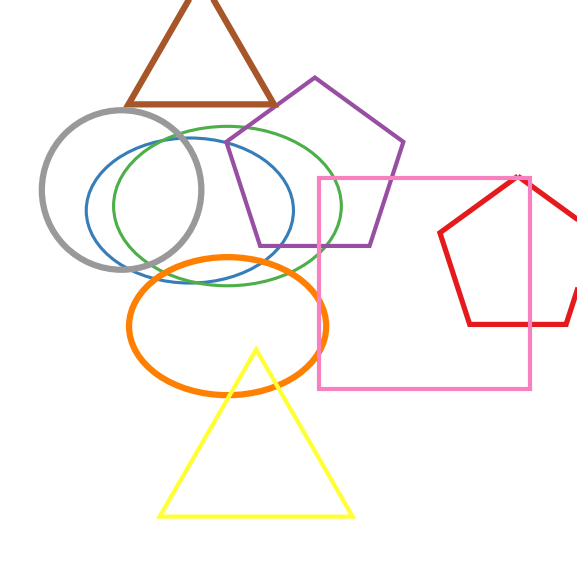[{"shape": "pentagon", "thickness": 2.5, "radius": 0.71, "center": [0.897, 0.552]}, {"shape": "oval", "thickness": 1.5, "radius": 0.9, "center": [0.329, 0.635]}, {"shape": "oval", "thickness": 1.5, "radius": 0.99, "center": [0.394, 0.642]}, {"shape": "pentagon", "thickness": 2, "radius": 0.81, "center": [0.545, 0.704]}, {"shape": "oval", "thickness": 3, "radius": 0.85, "center": [0.394, 0.434]}, {"shape": "triangle", "thickness": 2, "radius": 0.96, "center": [0.443, 0.201]}, {"shape": "triangle", "thickness": 3, "radius": 0.73, "center": [0.348, 0.891]}, {"shape": "square", "thickness": 2, "radius": 0.91, "center": [0.735, 0.508]}, {"shape": "circle", "thickness": 3, "radius": 0.69, "center": [0.211, 0.67]}]